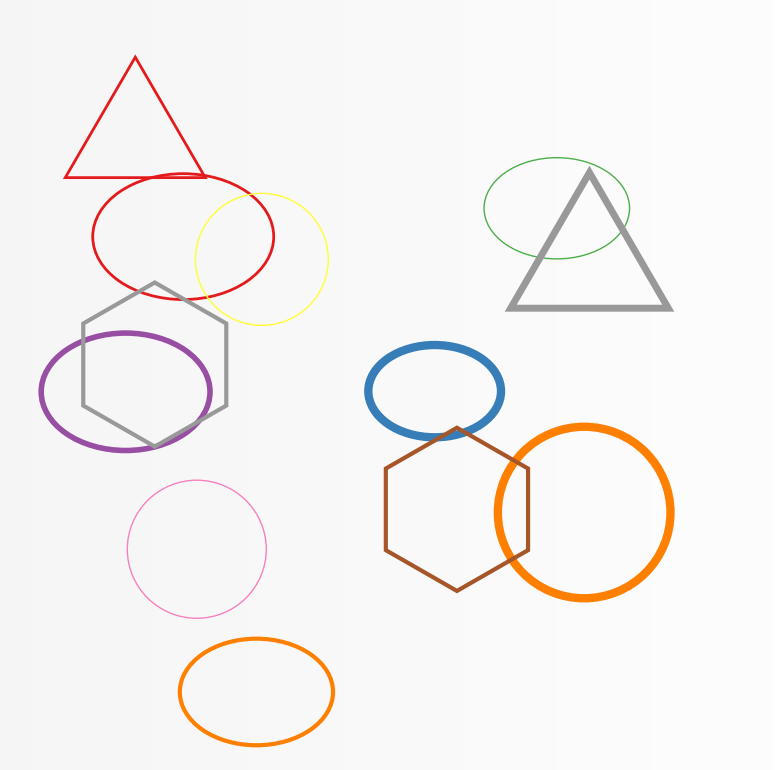[{"shape": "oval", "thickness": 1, "radius": 0.58, "center": [0.236, 0.693]}, {"shape": "triangle", "thickness": 1, "radius": 0.52, "center": [0.175, 0.821]}, {"shape": "oval", "thickness": 3, "radius": 0.43, "center": [0.561, 0.492]}, {"shape": "oval", "thickness": 0.5, "radius": 0.47, "center": [0.718, 0.73]}, {"shape": "oval", "thickness": 2, "radius": 0.54, "center": [0.162, 0.491]}, {"shape": "circle", "thickness": 3, "radius": 0.56, "center": [0.754, 0.334]}, {"shape": "oval", "thickness": 1.5, "radius": 0.49, "center": [0.331, 0.101]}, {"shape": "circle", "thickness": 0.5, "radius": 0.43, "center": [0.338, 0.663]}, {"shape": "hexagon", "thickness": 1.5, "radius": 0.53, "center": [0.59, 0.339]}, {"shape": "circle", "thickness": 0.5, "radius": 0.45, "center": [0.254, 0.287]}, {"shape": "triangle", "thickness": 2.5, "radius": 0.59, "center": [0.761, 0.658]}, {"shape": "hexagon", "thickness": 1.5, "radius": 0.53, "center": [0.2, 0.527]}]